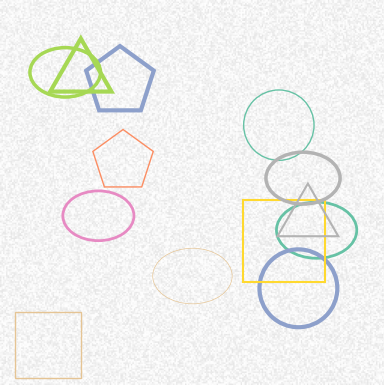[{"shape": "oval", "thickness": 2, "radius": 0.52, "center": [0.822, 0.402]}, {"shape": "circle", "thickness": 1, "radius": 0.46, "center": [0.724, 0.675]}, {"shape": "pentagon", "thickness": 1, "radius": 0.41, "center": [0.32, 0.581]}, {"shape": "circle", "thickness": 3, "radius": 0.51, "center": [0.775, 0.251]}, {"shape": "pentagon", "thickness": 3, "radius": 0.46, "center": [0.312, 0.788]}, {"shape": "oval", "thickness": 2, "radius": 0.46, "center": [0.256, 0.44]}, {"shape": "oval", "thickness": 2.5, "radius": 0.46, "center": [0.169, 0.812]}, {"shape": "triangle", "thickness": 3, "radius": 0.46, "center": [0.21, 0.808]}, {"shape": "square", "thickness": 1.5, "radius": 0.53, "center": [0.738, 0.373]}, {"shape": "oval", "thickness": 0.5, "radius": 0.52, "center": [0.5, 0.283]}, {"shape": "square", "thickness": 1, "radius": 0.43, "center": [0.125, 0.105]}, {"shape": "triangle", "thickness": 1.5, "radius": 0.46, "center": [0.8, 0.432]}, {"shape": "oval", "thickness": 2.5, "radius": 0.48, "center": [0.787, 0.537]}]